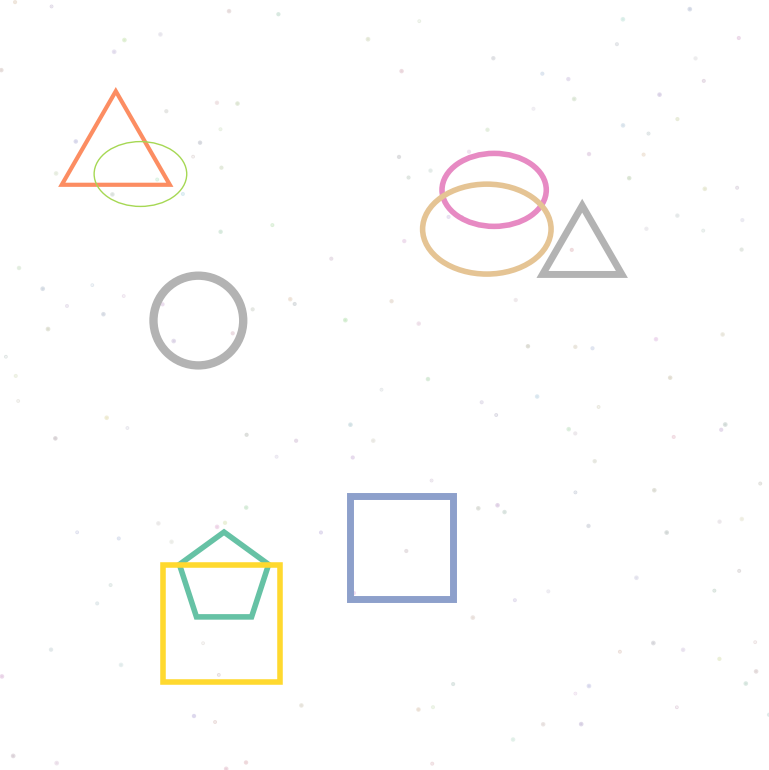[{"shape": "pentagon", "thickness": 2, "radius": 0.3, "center": [0.291, 0.248]}, {"shape": "triangle", "thickness": 1.5, "radius": 0.41, "center": [0.15, 0.801]}, {"shape": "square", "thickness": 2.5, "radius": 0.33, "center": [0.522, 0.289]}, {"shape": "oval", "thickness": 2, "radius": 0.34, "center": [0.642, 0.753]}, {"shape": "oval", "thickness": 0.5, "radius": 0.3, "center": [0.182, 0.774]}, {"shape": "square", "thickness": 2, "radius": 0.38, "center": [0.287, 0.191]}, {"shape": "oval", "thickness": 2, "radius": 0.42, "center": [0.632, 0.702]}, {"shape": "circle", "thickness": 3, "radius": 0.29, "center": [0.258, 0.584]}, {"shape": "triangle", "thickness": 2.5, "radius": 0.3, "center": [0.756, 0.673]}]